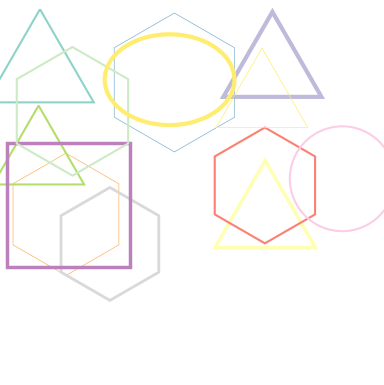[{"shape": "triangle", "thickness": 1.5, "radius": 0.81, "center": [0.104, 0.815]}, {"shape": "triangle", "thickness": 2.5, "radius": 0.75, "center": [0.689, 0.432]}, {"shape": "triangle", "thickness": 3, "radius": 0.74, "center": [0.708, 0.822]}, {"shape": "hexagon", "thickness": 1.5, "radius": 0.75, "center": [0.688, 0.518]}, {"shape": "hexagon", "thickness": 0.5, "radius": 0.9, "center": [0.453, 0.786]}, {"shape": "hexagon", "thickness": 0.5, "radius": 0.79, "center": [0.171, 0.443]}, {"shape": "triangle", "thickness": 1.5, "radius": 0.68, "center": [0.1, 0.589]}, {"shape": "circle", "thickness": 1.5, "radius": 0.68, "center": [0.889, 0.536]}, {"shape": "hexagon", "thickness": 2, "radius": 0.73, "center": [0.285, 0.366]}, {"shape": "square", "thickness": 2.5, "radius": 0.8, "center": [0.178, 0.467]}, {"shape": "hexagon", "thickness": 1.5, "radius": 0.84, "center": [0.188, 0.711]}, {"shape": "triangle", "thickness": 0.5, "radius": 0.69, "center": [0.68, 0.737]}, {"shape": "oval", "thickness": 3, "radius": 0.84, "center": [0.44, 0.793]}]